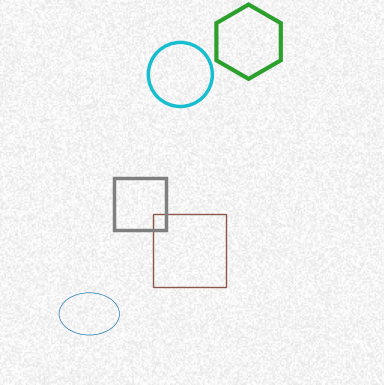[{"shape": "oval", "thickness": 0.5, "radius": 0.39, "center": [0.232, 0.185]}, {"shape": "hexagon", "thickness": 3, "radius": 0.48, "center": [0.646, 0.892]}, {"shape": "square", "thickness": 1, "radius": 0.47, "center": [0.492, 0.35]}, {"shape": "square", "thickness": 2.5, "radius": 0.34, "center": [0.363, 0.471]}, {"shape": "circle", "thickness": 2.5, "radius": 0.42, "center": [0.468, 0.807]}]